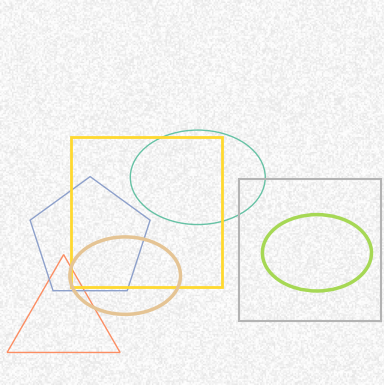[{"shape": "oval", "thickness": 1, "radius": 0.88, "center": [0.514, 0.539]}, {"shape": "triangle", "thickness": 1, "radius": 0.85, "center": [0.165, 0.169]}, {"shape": "pentagon", "thickness": 1, "radius": 0.82, "center": [0.234, 0.377]}, {"shape": "oval", "thickness": 2.5, "radius": 0.71, "center": [0.823, 0.343]}, {"shape": "square", "thickness": 2, "radius": 0.98, "center": [0.381, 0.449]}, {"shape": "oval", "thickness": 2.5, "radius": 0.72, "center": [0.325, 0.284]}, {"shape": "square", "thickness": 1.5, "radius": 0.92, "center": [0.804, 0.351]}]